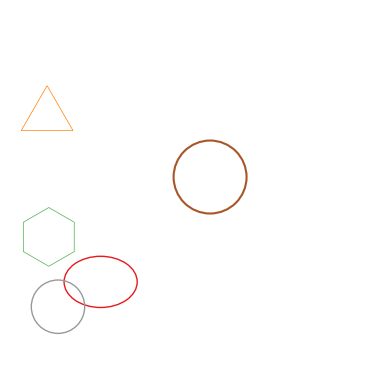[{"shape": "oval", "thickness": 1, "radius": 0.47, "center": [0.261, 0.268]}, {"shape": "hexagon", "thickness": 0.5, "radius": 0.38, "center": [0.127, 0.385]}, {"shape": "triangle", "thickness": 0.5, "radius": 0.39, "center": [0.122, 0.7]}, {"shape": "circle", "thickness": 1.5, "radius": 0.47, "center": [0.546, 0.54]}, {"shape": "circle", "thickness": 1, "radius": 0.35, "center": [0.151, 0.203]}]